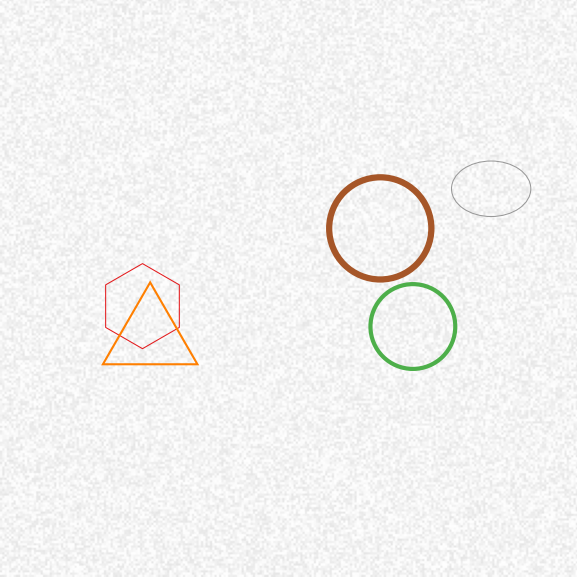[{"shape": "hexagon", "thickness": 0.5, "radius": 0.37, "center": [0.247, 0.469]}, {"shape": "circle", "thickness": 2, "radius": 0.37, "center": [0.715, 0.434]}, {"shape": "triangle", "thickness": 1, "radius": 0.47, "center": [0.26, 0.416]}, {"shape": "circle", "thickness": 3, "radius": 0.44, "center": [0.658, 0.604]}, {"shape": "oval", "thickness": 0.5, "radius": 0.34, "center": [0.85, 0.672]}]